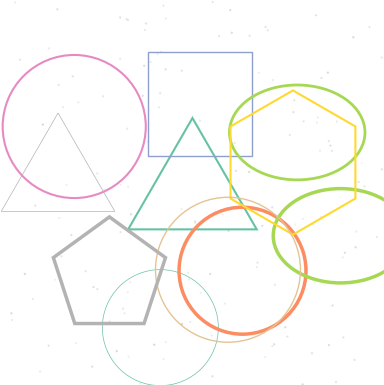[{"shape": "triangle", "thickness": 1.5, "radius": 0.96, "center": [0.5, 0.501]}, {"shape": "circle", "thickness": 0.5, "radius": 0.75, "center": [0.416, 0.149]}, {"shape": "circle", "thickness": 2.5, "radius": 0.82, "center": [0.63, 0.297]}, {"shape": "square", "thickness": 1, "radius": 0.67, "center": [0.519, 0.73]}, {"shape": "circle", "thickness": 1.5, "radius": 0.93, "center": [0.193, 0.671]}, {"shape": "oval", "thickness": 2, "radius": 0.88, "center": [0.772, 0.656]}, {"shape": "oval", "thickness": 2.5, "radius": 0.87, "center": [0.885, 0.388]}, {"shape": "hexagon", "thickness": 1.5, "radius": 0.94, "center": [0.761, 0.578]}, {"shape": "circle", "thickness": 1, "radius": 0.94, "center": [0.592, 0.299]}, {"shape": "pentagon", "thickness": 2.5, "radius": 0.77, "center": [0.284, 0.283]}, {"shape": "triangle", "thickness": 0.5, "radius": 0.85, "center": [0.151, 0.536]}]